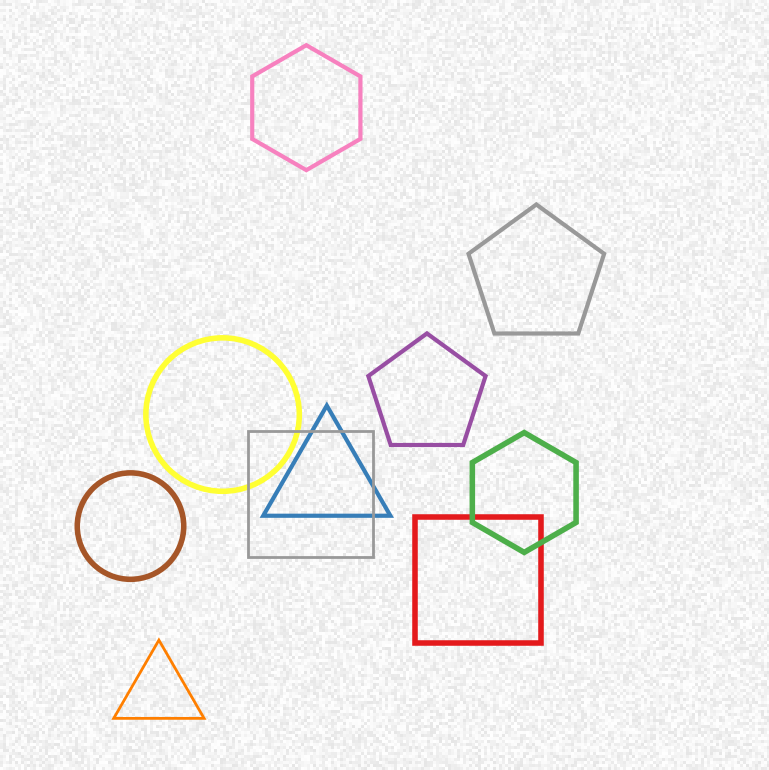[{"shape": "square", "thickness": 2, "radius": 0.41, "center": [0.621, 0.246]}, {"shape": "triangle", "thickness": 1.5, "radius": 0.48, "center": [0.424, 0.378]}, {"shape": "hexagon", "thickness": 2, "radius": 0.39, "center": [0.681, 0.36]}, {"shape": "pentagon", "thickness": 1.5, "radius": 0.4, "center": [0.554, 0.487]}, {"shape": "triangle", "thickness": 1, "radius": 0.34, "center": [0.206, 0.101]}, {"shape": "circle", "thickness": 2, "radius": 0.5, "center": [0.289, 0.462]}, {"shape": "circle", "thickness": 2, "radius": 0.35, "center": [0.169, 0.317]}, {"shape": "hexagon", "thickness": 1.5, "radius": 0.41, "center": [0.398, 0.86]}, {"shape": "square", "thickness": 1, "radius": 0.41, "center": [0.404, 0.359]}, {"shape": "pentagon", "thickness": 1.5, "radius": 0.46, "center": [0.697, 0.642]}]